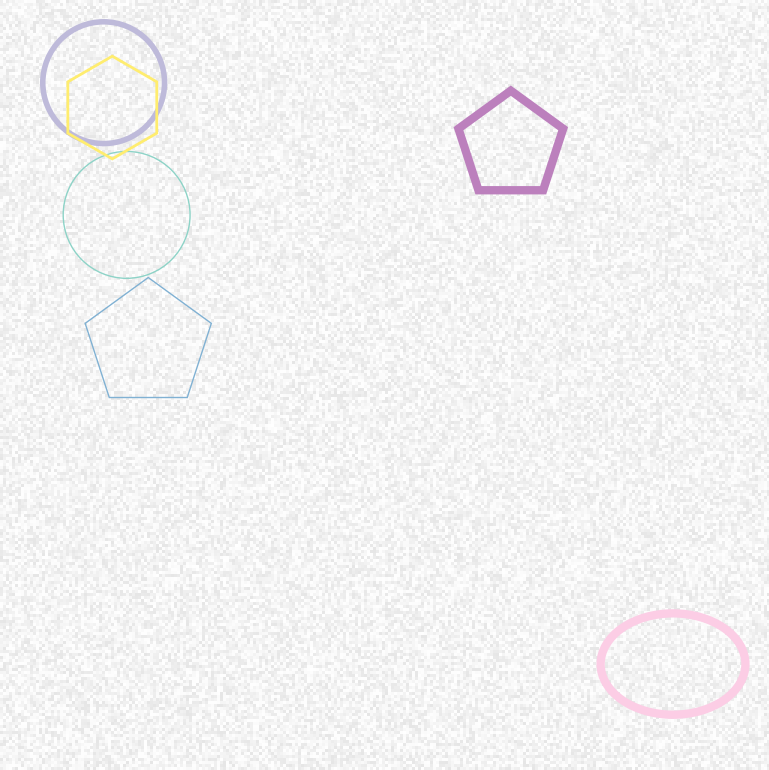[{"shape": "circle", "thickness": 0.5, "radius": 0.41, "center": [0.164, 0.721]}, {"shape": "circle", "thickness": 2, "radius": 0.4, "center": [0.135, 0.893]}, {"shape": "pentagon", "thickness": 0.5, "radius": 0.43, "center": [0.193, 0.553]}, {"shape": "oval", "thickness": 3, "radius": 0.47, "center": [0.874, 0.138]}, {"shape": "pentagon", "thickness": 3, "radius": 0.36, "center": [0.663, 0.811]}, {"shape": "hexagon", "thickness": 1, "radius": 0.33, "center": [0.146, 0.86]}]